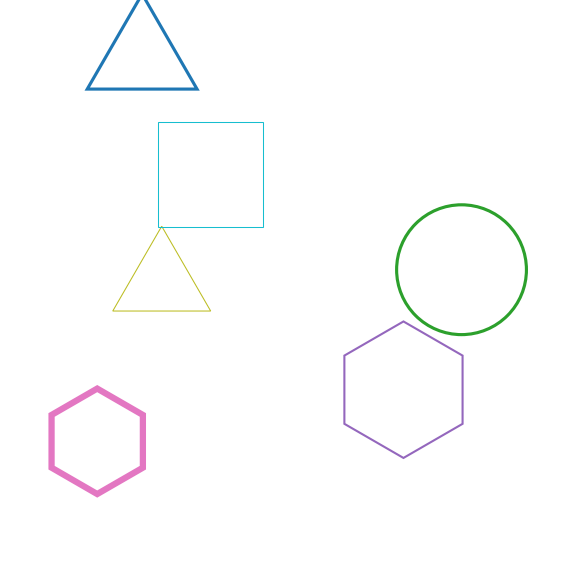[{"shape": "triangle", "thickness": 1.5, "radius": 0.55, "center": [0.246, 0.9]}, {"shape": "circle", "thickness": 1.5, "radius": 0.56, "center": [0.799, 0.532]}, {"shape": "hexagon", "thickness": 1, "radius": 0.59, "center": [0.699, 0.324]}, {"shape": "hexagon", "thickness": 3, "radius": 0.46, "center": [0.168, 0.235]}, {"shape": "triangle", "thickness": 0.5, "radius": 0.49, "center": [0.28, 0.51]}, {"shape": "square", "thickness": 0.5, "radius": 0.45, "center": [0.364, 0.697]}]